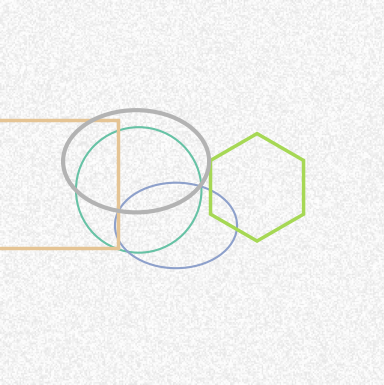[{"shape": "circle", "thickness": 1.5, "radius": 0.81, "center": [0.36, 0.507]}, {"shape": "oval", "thickness": 1.5, "radius": 0.79, "center": [0.457, 0.414]}, {"shape": "hexagon", "thickness": 2.5, "radius": 0.7, "center": [0.668, 0.513]}, {"shape": "square", "thickness": 2.5, "radius": 0.83, "center": [0.14, 0.522]}, {"shape": "oval", "thickness": 3, "radius": 0.95, "center": [0.353, 0.581]}]